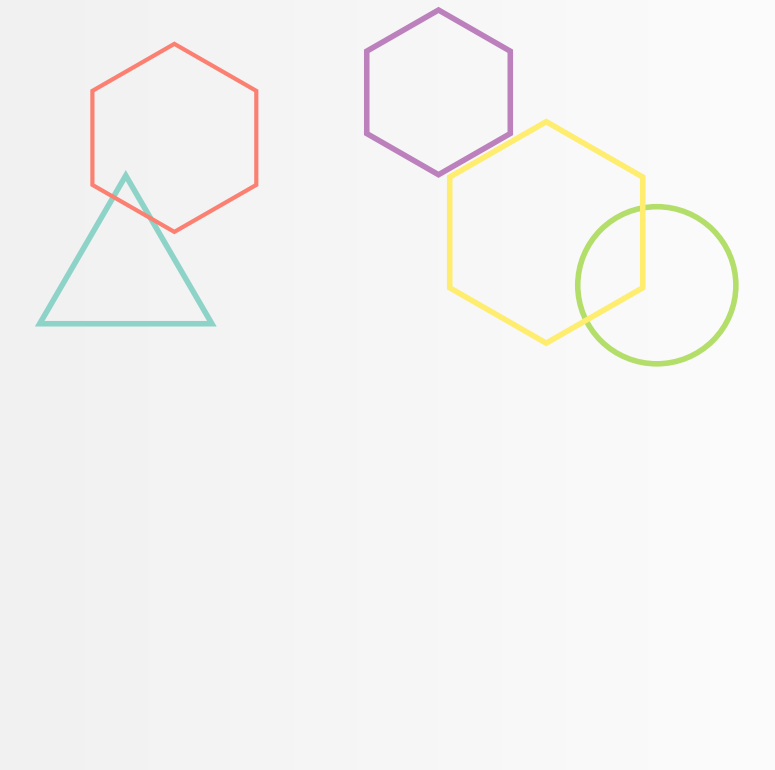[{"shape": "triangle", "thickness": 2, "radius": 0.64, "center": [0.162, 0.644]}, {"shape": "hexagon", "thickness": 1.5, "radius": 0.61, "center": [0.225, 0.821]}, {"shape": "circle", "thickness": 2, "radius": 0.51, "center": [0.847, 0.63]}, {"shape": "hexagon", "thickness": 2, "radius": 0.53, "center": [0.566, 0.88]}, {"shape": "hexagon", "thickness": 2, "radius": 0.72, "center": [0.705, 0.698]}]